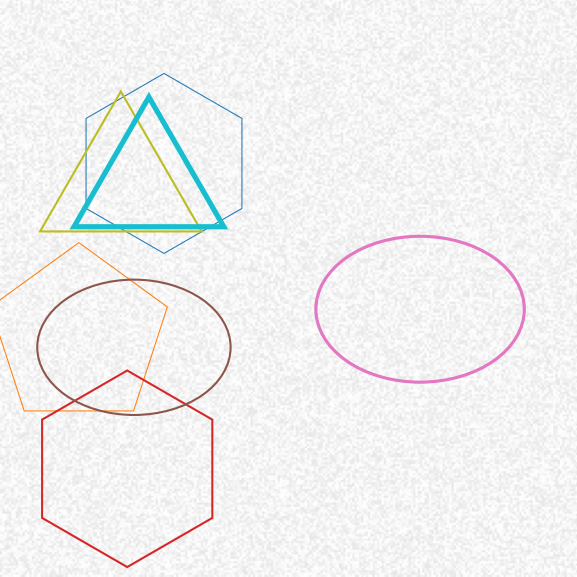[{"shape": "hexagon", "thickness": 0.5, "radius": 0.78, "center": [0.284, 0.716]}, {"shape": "pentagon", "thickness": 0.5, "radius": 0.81, "center": [0.137, 0.418]}, {"shape": "hexagon", "thickness": 1, "radius": 0.85, "center": [0.22, 0.187]}, {"shape": "oval", "thickness": 1, "radius": 0.84, "center": [0.232, 0.398]}, {"shape": "oval", "thickness": 1.5, "radius": 0.9, "center": [0.727, 0.464]}, {"shape": "triangle", "thickness": 1, "radius": 0.81, "center": [0.209, 0.679]}, {"shape": "triangle", "thickness": 2.5, "radius": 0.75, "center": [0.258, 0.681]}]